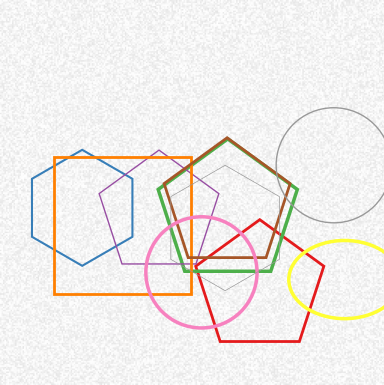[{"shape": "pentagon", "thickness": 2, "radius": 0.87, "center": [0.675, 0.254]}, {"shape": "hexagon", "thickness": 1.5, "radius": 0.75, "center": [0.214, 0.46]}, {"shape": "pentagon", "thickness": 2.5, "radius": 0.95, "center": [0.592, 0.449]}, {"shape": "pentagon", "thickness": 1, "radius": 0.82, "center": [0.413, 0.447]}, {"shape": "square", "thickness": 2, "radius": 0.89, "center": [0.318, 0.414]}, {"shape": "oval", "thickness": 2.5, "radius": 0.73, "center": [0.895, 0.274]}, {"shape": "pentagon", "thickness": 2, "radius": 0.86, "center": [0.59, 0.47]}, {"shape": "circle", "thickness": 2.5, "radius": 0.72, "center": [0.523, 0.293]}, {"shape": "circle", "thickness": 1, "radius": 0.75, "center": [0.867, 0.571]}, {"shape": "hexagon", "thickness": 0.5, "radius": 0.81, "center": [0.585, 0.408]}]